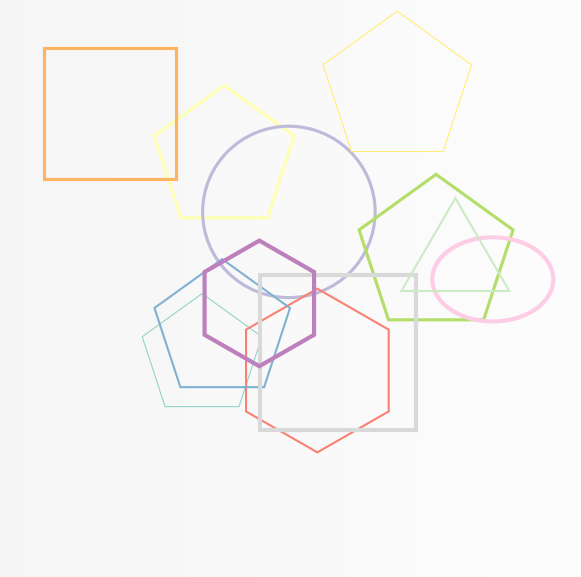[{"shape": "pentagon", "thickness": 0.5, "radius": 0.54, "center": [0.348, 0.383]}, {"shape": "pentagon", "thickness": 1.5, "radius": 0.63, "center": [0.386, 0.725]}, {"shape": "circle", "thickness": 1.5, "radius": 0.74, "center": [0.497, 0.632]}, {"shape": "hexagon", "thickness": 1, "radius": 0.71, "center": [0.546, 0.358]}, {"shape": "pentagon", "thickness": 1, "radius": 0.61, "center": [0.382, 0.428]}, {"shape": "square", "thickness": 1.5, "radius": 0.57, "center": [0.189, 0.802]}, {"shape": "pentagon", "thickness": 1.5, "radius": 0.7, "center": [0.75, 0.558]}, {"shape": "oval", "thickness": 2, "radius": 0.52, "center": [0.848, 0.515]}, {"shape": "square", "thickness": 2, "radius": 0.67, "center": [0.582, 0.388]}, {"shape": "hexagon", "thickness": 2, "radius": 0.54, "center": [0.446, 0.474]}, {"shape": "triangle", "thickness": 1, "radius": 0.54, "center": [0.783, 0.549]}, {"shape": "pentagon", "thickness": 0.5, "radius": 0.67, "center": [0.684, 0.845]}]